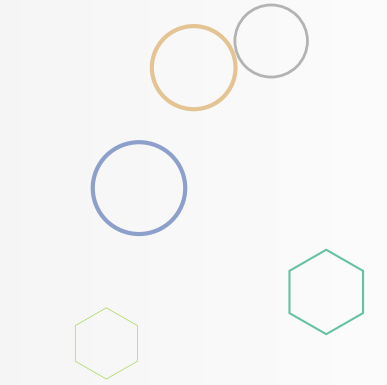[{"shape": "hexagon", "thickness": 1.5, "radius": 0.55, "center": [0.842, 0.242]}, {"shape": "circle", "thickness": 3, "radius": 0.6, "center": [0.359, 0.511]}, {"shape": "hexagon", "thickness": 0.5, "radius": 0.46, "center": [0.274, 0.108]}, {"shape": "circle", "thickness": 3, "radius": 0.54, "center": [0.5, 0.824]}, {"shape": "circle", "thickness": 2, "radius": 0.47, "center": [0.7, 0.893]}]